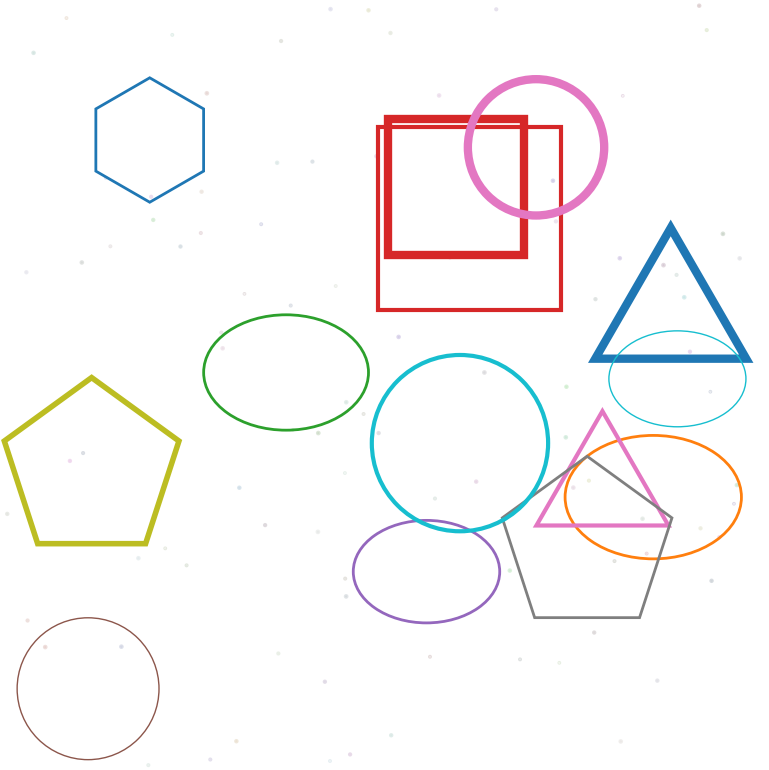[{"shape": "triangle", "thickness": 3, "radius": 0.57, "center": [0.871, 0.591]}, {"shape": "hexagon", "thickness": 1, "radius": 0.4, "center": [0.194, 0.818]}, {"shape": "oval", "thickness": 1, "radius": 0.57, "center": [0.848, 0.354]}, {"shape": "oval", "thickness": 1, "radius": 0.54, "center": [0.372, 0.516]}, {"shape": "square", "thickness": 1.5, "radius": 0.59, "center": [0.61, 0.717]}, {"shape": "square", "thickness": 3, "radius": 0.44, "center": [0.593, 0.757]}, {"shape": "oval", "thickness": 1, "radius": 0.48, "center": [0.554, 0.258]}, {"shape": "circle", "thickness": 0.5, "radius": 0.46, "center": [0.114, 0.106]}, {"shape": "triangle", "thickness": 1.5, "radius": 0.5, "center": [0.782, 0.367]}, {"shape": "circle", "thickness": 3, "radius": 0.44, "center": [0.696, 0.809]}, {"shape": "pentagon", "thickness": 1, "radius": 0.58, "center": [0.762, 0.292]}, {"shape": "pentagon", "thickness": 2, "radius": 0.6, "center": [0.119, 0.39]}, {"shape": "circle", "thickness": 1.5, "radius": 0.57, "center": [0.597, 0.425]}, {"shape": "oval", "thickness": 0.5, "radius": 0.44, "center": [0.88, 0.508]}]